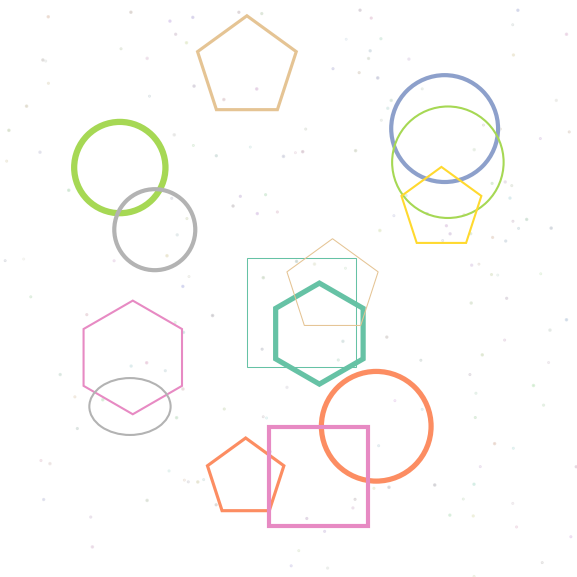[{"shape": "hexagon", "thickness": 2.5, "radius": 0.44, "center": [0.553, 0.421]}, {"shape": "square", "thickness": 0.5, "radius": 0.47, "center": [0.522, 0.457]}, {"shape": "circle", "thickness": 2.5, "radius": 0.47, "center": [0.651, 0.261]}, {"shape": "pentagon", "thickness": 1.5, "radius": 0.35, "center": [0.425, 0.171]}, {"shape": "circle", "thickness": 2, "radius": 0.46, "center": [0.77, 0.776]}, {"shape": "hexagon", "thickness": 1, "radius": 0.49, "center": [0.23, 0.38]}, {"shape": "square", "thickness": 2, "radius": 0.43, "center": [0.551, 0.173]}, {"shape": "circle", "thickness": 1, "radius": 0.48, "center": [0.776, 0.718]}, {"shape": "circle", "thickness": 3, "radius": 0.4, "center": [0.207, 0.709]}, {"shape": "pentagon", "thickness": 1, "radius": 0.36, "center": [0.764, 0.637]}, {"shape": "pentagon", "thickness": 1.5, "radius": 0.45, "center": [0.428, 0.882]}, {"shape": "pentagon", "thickness": 0.5, "radius": 0.42, "center": [0.576, 0.503]}, {"shape": "circle", "thickness": 2, "radius": 0.35, "center": [0.268, 0.601]}, {"shape": "oval", "thickness": 1, "radius": 0.35, "center": [0.225, 0.295]}]